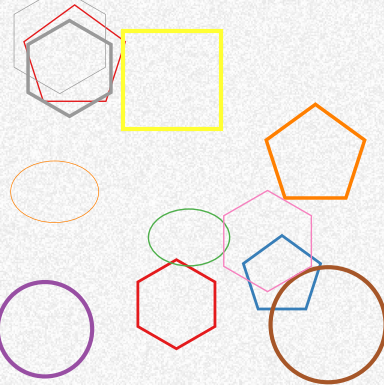[{"shape": "hexagon", "thickness": 2, "radius": 0.58, "center": [0.458, 0.21]}, {"shape": "pentagon", "thickness": 1, "radius": 0.69, "center": [0.194, 0.849]}, {"shape": "pentagon", "thickness": 2, "radius": 0.53, "center": [0.732, 0.283]}, {"shape": "oval", "thickness": 1, "radius": 0.53, "center": [0.491, 0.383]}, {"shape": "circle", "thickness": 3, "radius": 0.61, "center": [0.117, 0.145]}, {"shape": "oval", "thickness": 0.5, "radius": 0.57, "center": [0.142, 0.502]}, {"shape": "pentagon", "thickness": 2.5, "radius": 0.67, "center": [0.819, 0.595]}, {"shape": "square", "thickness": 3, "radius": 0.64, "center": [0.447, 0.793]}, {"shape": "circle", "thickness": 3, "radius": 0.75, "center": [0.852, 0.157]}, {"shape": "hexagon", "thickness": 1, "radius": 0.66, "center": [0.695, 0.374]}, {"shape": "hexagon", "thickness": 0.5, "radius": 0.69, "center": [0.155, 0.894]}, {"shape": "hexagon", "thickness": 2.5, "radius": 0.62, "center": [0.181, 0.822]}]